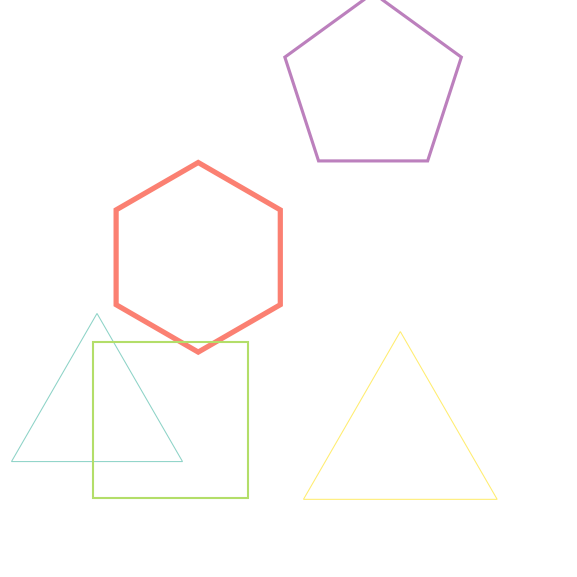[{"shape": "triangle", "thickness": 0.5, "radius": 0.85, "center": [0.168, 0.285]}, {"shape": "hexagon", "thickness": 2.5, "radius": 0.82, "center": [0.343, 0.554]}, {"shape": "square", "thickness": 1, "radius": 0.67, "center": [0.295, 0.272]}, {"shape": "pentagon", "thickness": 1.5, "radius": 0.8, "center": [0.646, 0.85]}, {"shape": "triangle", "thickness": 0.5, "radius": 0.97, "center": [0.693, 0.231]}]